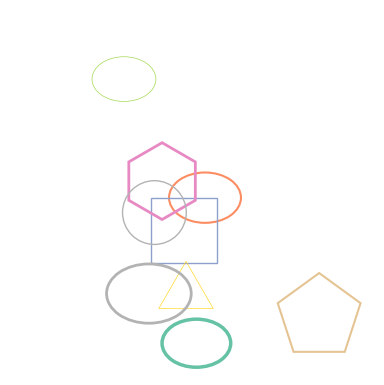[{"shape": "oval", "thickness": 2.5, "radius": 0.45, "center": [0.51, 0.109]}, {"shape": "oval", "thickness": 1.5, "radius": 0.47, "center": [0.532, 0.487]}, {"shape": "square", "thickness": 1, "radius": 0.43, "center": [0.478, 0.401]}, {"shape": "hexagon", "thickness": 2, "radius": 0.5, "center": [0.421, 0.53]}, {"shape": "oval", "thickness": 0.5, "radius": 0.41, "center": [0.322, 0.795]}, {"shape": "triangle", "thickness": 0.5, "radius": 0.41, "center": [0.483, 0.239]}, {"shape": "pentagon", "thickness": 1.5, "radius": 0.57, "center": [0.829, 0.178]}, {"shape": "oval", "thickness": 2, "radius": 0.55, "center": [0.387, 0.237]}, {"shape": "circle", "thickness": 1, "radius": 0.41, "center": [0.401, 0.448]}]